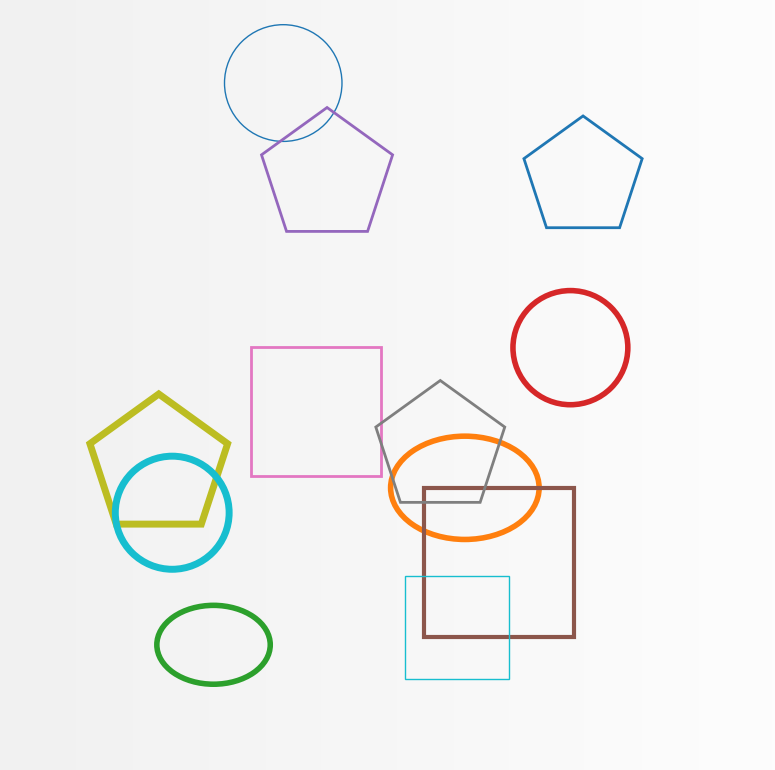[{"shape": "circle", "thickness": 0.5, "radius": 0.38, "center": [0.365, 0.892]}, {"shape": "pentagon", "thickness": 1, "radius": 0.4, "center": [0.752, 0.769]}, {"shape": "oval", "thickness": 2, "radius": 0.48, "center": [0.6, 0.366]}, {"shape": "oval", "thickness": 2, "radius": 0.37, "center": [0.276, 0.163]}, {"shape": "circle", "thickness": 2, "radius": 0.37, "center": [0.736, 0.549]}, {"shape": "pentagon", "thickness": 1, "radius": 0.44, "center": [0.422, 0.771]}, {"shape": "square", "thickness": 1.5, "radius": 0.48, "center": [0.644, 0.269]}, {"shape": "square", "thickness": 1, "radius": 0.42, "center": [0.408, 0.466]}, {"shape": "pentagon", "thickness": 1, "radius": 0.44, "center": [0.568, 0.418]}, {"shape": "pentagon", "thickness": 2.5, "radius": 0.47, "center": [0.205, 0.395]}, {"shape": "circle", "thickness": 2.5, "radius": 0.37, "center": [0.222, 0.334]}, {"shape": "square", "thickness": 0.5, "radius": 0.33, "center": [0.59, 0.185]}]